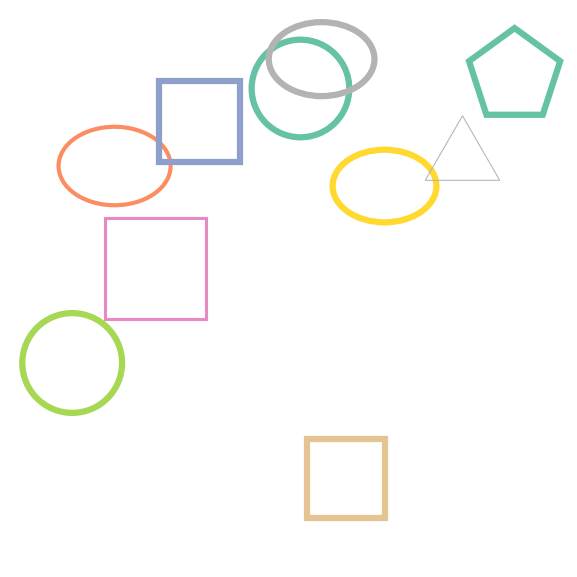[{"shape": "pentagon", "thickness": 3, "radius": 0.41, "center": [0.891, 0.868]}, {"shape": "circle", "thickness": 3, "radius": 0.42, "center": [0.52, 0.846]}, {"shape": "oval", "thickness": 2, "radius": 0.49, "center": [0.198, 0.712]}, {"shape": "square", "thickness": 3, "radius": 0.35, "center": [0.346, 0.789]}, {"shape": "square", "thickness": 1.5, "radius": 0.44, "center": [0.269, 0.534]}, {"shape": "circle", "thickness": 3, "radius": 0.43, "center": [0.125, 0.371]}, {"shape": "oval", "thickness": 3, "radius": 0.45, "center": [0.666, 0.677]}, {"shape": "square", "thickness": 3, "radius": 0.34, "center": [0.599, 0.171]}, {"shape": "triangle", "thickness": 0.5, "radius": 0.37, "center": [0.801, 0.724]}, {"shape": "oval", "thickness": 3, "radius": 0.46, "center": [0.557, 0.897]}]